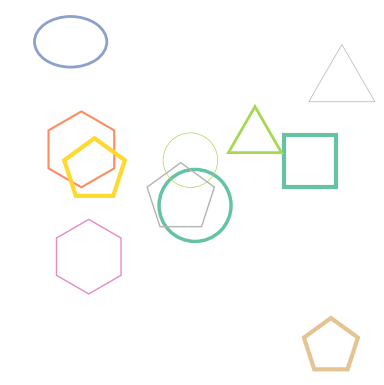[{"shape": "circle", "thickness": 2.5, "radius": 0.47, "center": [0.507, 0.466]}, {"shape": "square", "thickness": 3, "radius": 0.34, "center": [0.805, 0.583]}, {"shape": "hexagon", "thickness": 1.5, "radius": 0.49, "center": [0.211, 0.612]}, {"shape": "oval", "thickness": 2, "radius": 0.47, "center": [0.184, 0.891]}, {"shape": "hexagon", "thickness": 1, "radius": 0.48, "center": [0.231, 0.333]}, {"shape": "circle", "thickness": 0.5, "radius": 0.35, "center": [0.494, 0.584]}, {"shape": "triangle", "thickness": 2, "radius": 0.4, "center": [0.662, 0.643]}, {"shape": "pentagon", "thickness": 3, "radius": 0.41, "center": [0.246, 0.558]}, {"shape": "pentagon", "thickness": 3, "radius": 0.37, "center": [0.86, 0.1]}, {"shape": "pentagon", "thickness": 1, "radius": 0.46, "center": [0.47, 0.486]}, {"shape": "triangle", "thickness": 0.5, "radius": 0.5, "center": [0.888, 0.785]}]